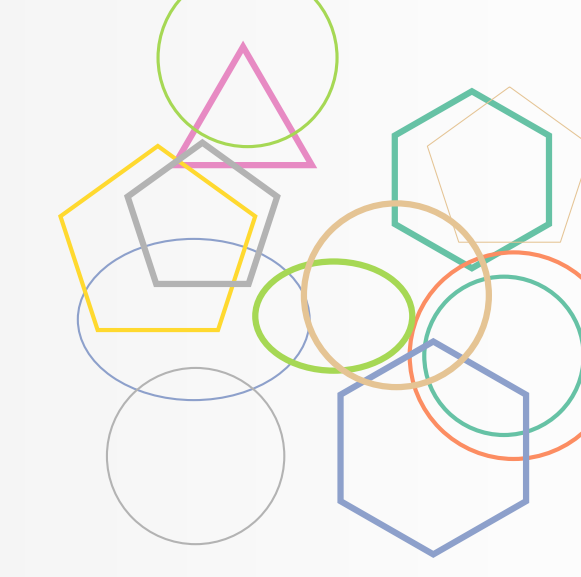[{"shape": "circle", "thickness": 2, "radius": 0.69, "center": [0.867, 0.383]}, {"shape": "hexagon", "thickness": 3, "radius": 0.77, "center": [0.812, 0.688]}, {"shape": "circle", "thickness": 2, "radius": 0.89, "center": [0.884, 0.383]}, {"shape": "hexagon", "thickness": 3, "radius": 0.92, "center": [0.745, 0.223]}, {"shape": "oval", "thickness": 1, "radius": 1.0, "center": [0.333, 0.446]}, {"shape": "triangle", "thickness": 3, "radius": 0.68, "center": [0.418, 0.781]}, {"shape": "circle", "thickness": 1.5, "radius": 0.77, "center": [0.426, 0.899]}, {"shape": "oval", "thickness": 3, "radius": 0.68, "center": [0.574, 0.452]}, {"shape": "pentagon", "thickness": 2, "radius": 0.88, "center": [0.272, 0.57]}, {"shape": "circle", "thickness": 3, "radius": 0.8, "center": [0.682, 0.488]}, {"shape": "pentagon", "thickness": 0.5, "radius": 0.74, "center": [0.877, 0.7]}, {"shape": "circle", "thickness": 1, "radius": 0.76, "center": [0.337, 0.209]}, {"shape": "pentagon", "thickness": 3, "radius": 0.68, "center": [0.348, 0.617]}]